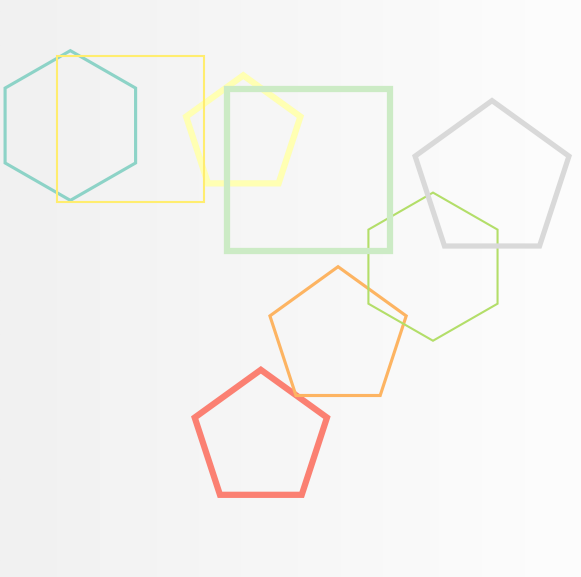[{"shape": "hexagon", "thickness": 1.5, "radius": 0.65, "center": [0.121, 0.782]}, {"shape": "pentagon", "thickness": 3, "radius": 0.52, "center": [0.419, 0.765]}, {"shape": "pentagon", "thickness": 3, "radius": 0.6, "center": [0.449, 0.239]}, {"shape": "pentagon", "thickness": 1.5, "radius": 0.62, "center": [0.582, 0.414]}, {"shape": "hexagon", "thickness": 1, "radius": 0.64, "center": [0.745, 0.537]}, {"shape": "pentagon", "thickness": 2.5, "radius": 0.7, "center": [0.846, 0.686]}, {"shape": "square", "thickness": 3, "radius": 0.7, "center": [0.531, 0.705]}, {"shape": "square", "thickness": 1, "radius": 0.63, "center": [0.224, 0.776]}]